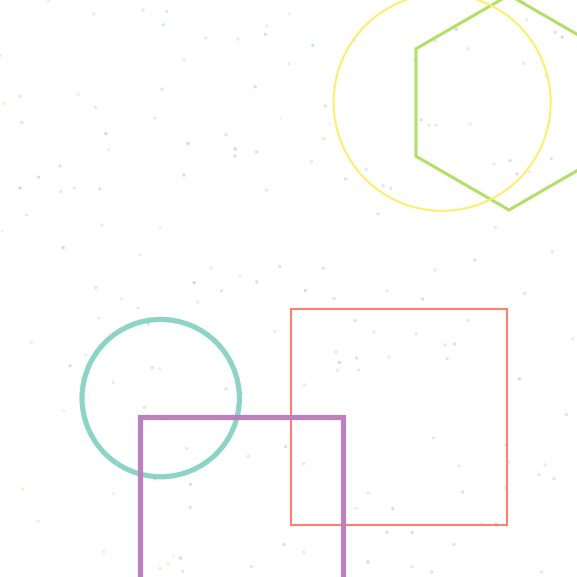[{"shape": "circle", "thickness": 2.5, "radius": 0.68, "center": [0.278, 0.31]}, {"shape": "square", "thickness": 1, "radius": 0.94, "center": [0.691, 0.276]}, {"shape": "hexagon", "thickness": 1.5, "radius": 0.93, "center": [0.881, 0.822]}, {"shape": "square", "thickness": 2.5, "radius": 0.88, "center": [0.418, 0.102]}, {"shape": "circle", "thickness": 1, "radius": 0.94, "center": [0.766, 0.822]}]